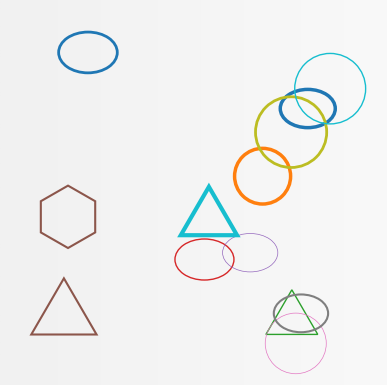[{"shape": "oval", "thickness": 2.5, "radius": 0.35, "center": [0.794, 0.718]}, {"shape": "oval", "thickness": 2, "radius": 0.38, "center": [0.227, 0.864]}, {"shape": "circle", "thickness": 2.5, "radius": 0.36, "center": [0.678, 0.542]}, {"shape": "triangle", "thickness": 1, "radius": 0.39, "center": [0.753, 0.17]}, {"shape": "oval", "thickness": 1, "radius": 0.38, "center": [0.528, 0.326]}, {"shape": "oval", "thickness": 0.5, "radius": 0.36, "center": [0.646, 0.344]}, {"shape": "triangle", "thickness": 1.5, "radius": 0.49, "center": [0.165, 0.18]}, {"shape": "hexagon", "thickness": 1.5, "radius": 0.41, "center": [0.176, 0.437]}, {"shape": "circle", "thickness": 0.5, "radius": 0.39, "center": [0.763, 0.108]}, {"shape": "oval", "thickness": 1.5, "radius": 0.35, "center": [0.777, 0.186]}, {"shape": "circle", "thickness": 2, "radius": 0.46, "center": [0.751, 0.657]}, {"shape": "circle", "thickness": 1, "radius": 0.46, "center": [0.852, 0.77]}, {"shape": "triangle", "thickness": 3, "radius": 0.42, "center": [0.539, 0.431]}]